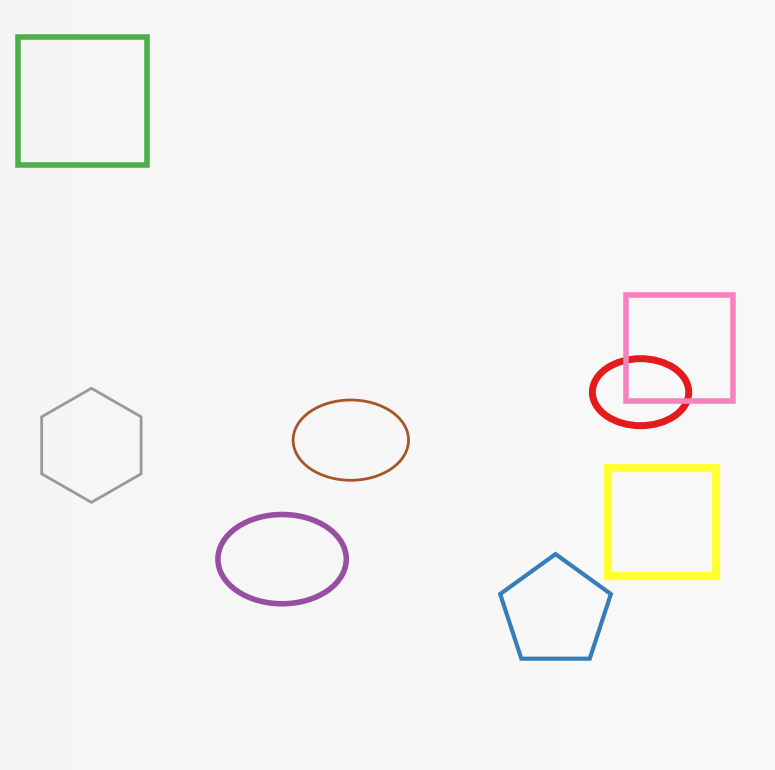[{"shape": "oval", "thickness": 2.5, "radius": 0.31, "center": [0.827, 0.491]}, {"shape": "pentagon", "thickness": 1.5, "radius": 0.38, "center": [0.717, 0.205]}, {"shape": "square", "thickness": 2, "radius": 0.42, "center": [0.107, 0.869]}, {"shape": "oval", "thickness": 2, "radius": 0.41, "center": [0.364, 0.274]}, {"shape": "square", "thickness": 3, "radius": 0.35, "center": [0.855, 0.322]}, {"shape": "oval", "thickness": 1, "radius": 0.37, "center": [0.453, 0.428]}, {"shape": "square", "thickness": 2, "radius": 0.35, "center": [0.877, 0.548]}, {"shape": "hexagon", "thickness": 1, "radius": 0.37, "center": [0.118, 0.422]}]